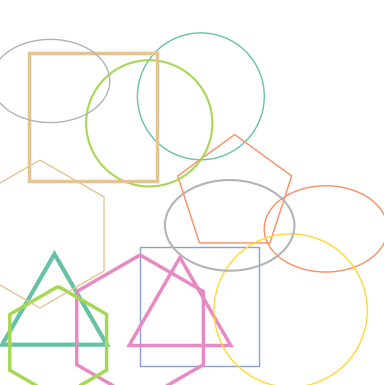[{"shape": "circle", "thickness": 1, "radius": 0.82, "center": [0.522, 0.75]}, {"shape": "triangle", "thickness": 3, "radius": 0.78, "center": [0.141, 0.183]}, {"shape": "oval", "thickness": 1, "radius": 0.8, "center": [0.846, 0.405]}, {"shape": "pentagon", "thickness": 1, "radius": 0.78, "center": [0.61, 0.495]}, {"shape": "square", "thickness": 1, "radius": 0.77, "center": [0.518, 0.204]}, {"shape": "hexagon", "thickness": 2.5, "radius": 0.95, "center": [0.364, 0.148]}, {"shape": "triangle", "thickness": 2.5, "radius": 0.76, "center": [0.467, 0.179]}, {"shape": "hexagon", "thickness": 2.5, "radius": 0.73, "center": [0.151, 0.111]}, {"shape": "circle", "thickness": 1.5, "radius": 0.82, "center": [0.388, 0.68]}, {"shape": "circle", "thickness": 1, "radius": 1.0, "center": [0.755, 0.194]}, {"shape": "hexagon", "thickness": 1, "radius": 0.96, "center": [0.104, 0.392]}, {"shape": "square", "thickness": 2.5, "radius": 0.83, "center": [0.241, 0.696]}, {"shape": "oval", "thickness": 1.5, "radius": 0.84, "center": [0.597, 0.415]}, {"shape": "oval", "thickness": 1, "radius": 0.77, "center": [0.131, 0.79]}]